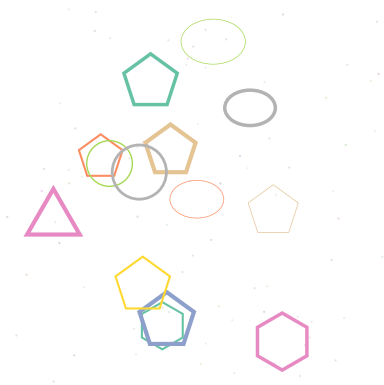[{"shape": "hexagon", "thickness": 1.5, "radius": 0.31, "center": [0.422, 0.154]}, {"shape": "pentagon", "thickness": 2.5, "radius": 0.36, "center": [0.391, 0.787]}, {"shape": "oval", "thickness": 0.5, "radius": 0.35, "center": [0.511, 0.483]}, {"shape": "pentagon", "thickness": 1.5, "radius": 0.3, "center": [0.262, 0.592]}, {"shape": "pentagon", "thickness": 3, "radius": 0.37, "center": [0.433, 0.167]}, {"shape": "triangle", "thickness": 3, "radius": 0.4, "center": [0.139, 0.43]}, {"shape": "hexagon", "thickness": 2.5, "radius": 0.37, "center": [0.733, 0.113]}, {"shape": "oval", "thickness": 0.5, "radius": 0.42, "center": [0.554, 0.892]}, {"shape": "circle", "thickness": 1, "radius": 0.3, "center": [0.285, 0.575]}, {"shape": "pentagon", "thickness": 1.5, "radius": 0.37, "center": [0.371, 0.259]}, {"shape": "pentagon", "thickness": 0.5, "radius": 0.34, "center": [0.71, 0.452]}, {"shape": "pentagon", "thickness": 3, "radius": 0.34, "center": [0.443, 0.608]}, {"shape": "oval", "thickness": 2.5, "radius": 0.33, "center": [0.65, 0.72]}, {"shape": "circle", "thickness": 2, "radius": 0.35, "center": [0.362, 0.553]}]